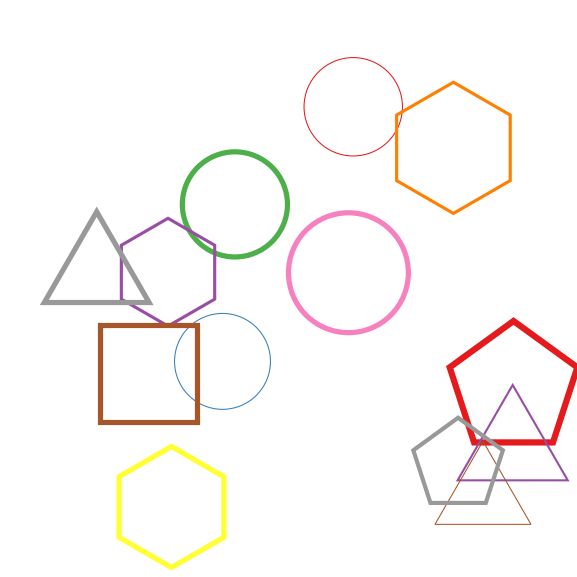[{"shape": "pentagon", "thickness": 3, "radius": 0.58, "center": [0.889, 0.327]}, {"shape": "circle", "thickness": 0.5, "radius": 0.43, "center": [0.612, 0.814]}, {"shape": "circle", "thickness": 0.5, "radius": 0.42, "center": [0.385, 0.373]}, {"shape": "circle", "thickness": 2.5, "radius": 0.46, "center": [0.407, 0.645]}, {"shape": "triangle", "thickness": 1, "radius": 0.55, "center": [0.888, 0.222]}, {"shape": "hexagon", "thickness": 1.5, "radius": 0.47, "center": [0.291, 0.528]}, {"shape": "hexagon", "thickness": 1.5, "radius": 0.57, "center": [0.785, 0.743]}, {"shape": "hexagon", "thickness": 2.5, "radius": 0.52, "center": [0.297, 0.121]}, {"shape": "square", "thickness": 2.5, "radius": 0.42, "center": [0.257, 0.353]}, {"shape": "triangle", "thickness": 0.5, "radius": 0.48, "center": [0.836, 0.139]}, {"shape": "circle", "thickness": 2.5, "radius": 0.52, "center": [0.603, 0.527]}, {"shape": "pentagon", "thickness": 2, "radius": 0.41, "center": [0.793, 0.194]}, {"shape": "triangle", "thickness": 2.5, "radius": 0.52, "center": [0.167, 0.528]}]